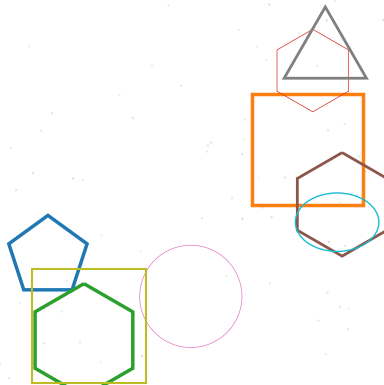[{"shape": "pentagon", "thickness": 2.5, "radius": 0.53, "center": [0.125, 0.334]}, {"shape": "square", "thickness": 2.5, "radius": 0.72, "center": [0.799, 0.611]}, {"shape": "hexagon", "thickness": 2.5, "radius": 0.73, "center": [0.218, 0.117]}, {"shape": "hexagon", "thickness": 0.5, "radius": 0.54, "center": [0.812, 0.817]}, {"shape": "hexagon", "thickness": 2, "radius": 0.67, "center": [0.889, 0.469]}, {"shape": "circle", "thickness": 0.5, "radius": 0.66, "center": [0.496, 0.23]}, {"shape": "triangle", "thickness": 2, "radius": 0.62, "center": [0.845, 0.859]}, {"shape": "square", "thickness": 1.5, "radius": 0.74, "center": [0.231, 0.153]}, {"shape": "oval", "thickness": 1, "radius": 0.54, "center": [0.876, 0.423]}]